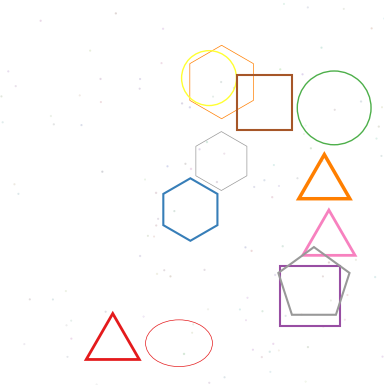[{"shape": "triangle", "thickness": 2, "radius": 0.4, "center": [0.293, 0.106]}, {"shape": "oval", "thickness": 0.5, "radius": 0.43, "center": [0.465, 0.109]}, {"shape": "hexagon", "thickness": 1.5, "radius": 0.41, "center": [0.494, 0.456]}, {"shape": "circle", "thickness": 1, "radius": 0.48, "center": [0.868, 0.72]}, {"shape": "square", "thickness": 1.5, "radius": 0.39, "center": [0.805, 0.231]}, {"shape": "triangle", "thickness": 2.5, "radius": 0.38, "center": [0.842, 0.522]}, {"shape": "hexagon", "thickness": 0.5, "radius": 0.48, "center": [0.576, 0.787]}, {"shape": "circle", "thickness": 1, "radius": 0.36, "center": [0.543, 0.797]}, {"shape": "square", "thickness": 1.5, "radius": 0.36, "center": [0.686, 0.735]}, {"shape": "triangle", "thickness": 2, "radius": 0.39, "center": [0.854, 0.376]}, {"shape": "hexagon", "thickness": 0.5, "radius": 0.38, "center": [0.575, 0.582]}, {"shape": "pentagon", "thickness": 1.5, "radius": 0.49, "center": [0.815, 0.261]}]